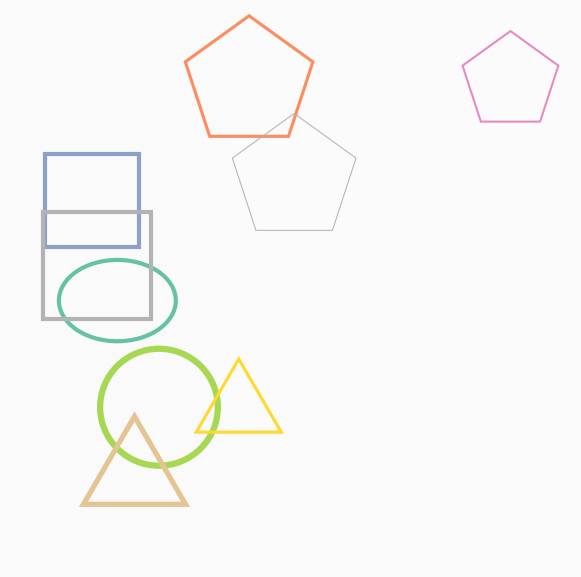[{"shape": "oval", "thickness": 2, "radius": 0.5, "center": [0.202, 0.479]}, {"shape": "pentagon", "thickness": 1.5, "radius": 0.58, "center": [0.429, 0.856]}, {"shape": "square", "thickness": 2, "radius": 0.4, "center": [0.158, 0.652]}, {"shape": "pentagon", "thickness": 1, "radius": 0.43, "center": [0.878, 0.859]}, {"shape": "circle", "thickness": 3, "radius": 0.51, "center": [0.273, 0.294]}, {"shape": "triangle", "thickness": 1.5, "radius": 0.42, "center": [0.411, 0.293]}, {"shape": "triangle", "thickness": 2.5, "radius": 0.51, "center": [0.231, 0.177]}, {"shape": "square", "thickness": 2, "radius": 0.46, "center": [0.167, 0.539]}, {"shape": "pentagon", "thickness": 0.5, "radius": 0.56, "center": [0.506, 0.691]}]